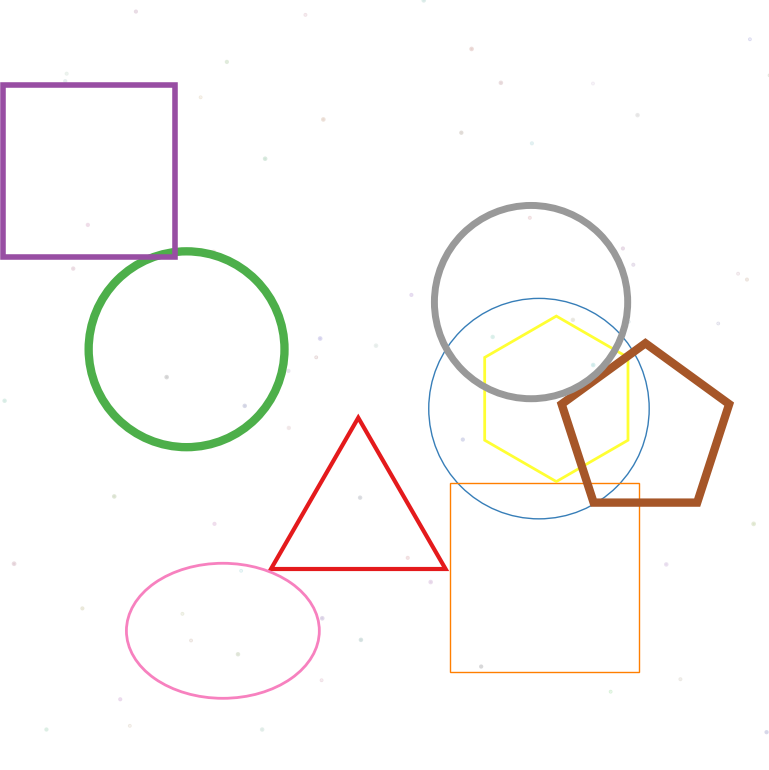[{"shape": "triangle", "thickness": 1.5, "radius": 0.65, "center": [0.465, 0.327]}, {"shape": "circle", "thickness": 0.5, "radius": 0.72, "center": [0.7, 0.469]}, {"shape": "circle", "thickness": 3, "radius": 0.64, "center": [0.242, 0.546]}, {"shape": "square", "thickness": 2, "radius": 0.56, "center": [0.116, 0.778]}, {"shape": "square", "thickness": 0.5, "radius": 0.61, "center": [0.707, 0.25]}, {"shape": "hexagon", "thickness": 1, "radius": 0.54, "center": [0.723, 0.482]}, {"shape": "pentagon", "thickness": 3, "radius": 0.57, "center": [0.838, 0.44]}, {"shape": "oval", "thickness": 1, "radius": 0.63, "center": [0.289, 0.181]}, {"shape": "circle", "thickness": 2.5, "radius": 0.63, "center": [0.69, 0.608]}]